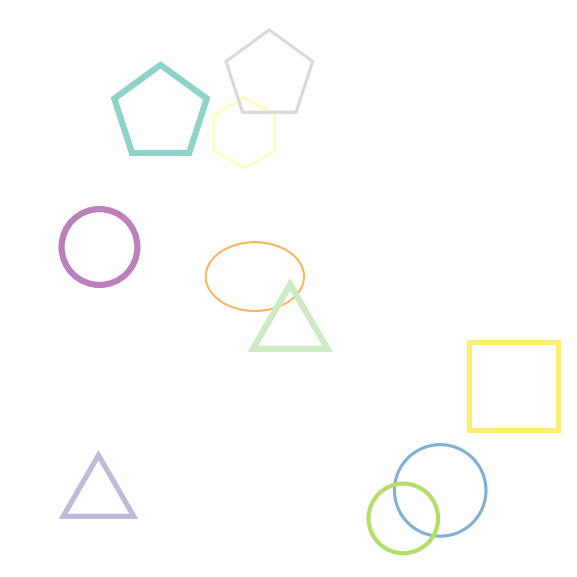[{"shape": "pentagon", "thickness": 3, "radius": 0.42, "center": [0.278, 0.802]}, {"shape": "hexagon", "thickness": 1, "radius": 0.31, "center": [0.423, 0.769]}, {"shape": "triangle", "thickness": 2.5, "radius": 0.35, "center": [0.171, 0.14]}, {"shape": "circle", "thickness": 1.5, "radius": 0.4, "center": [0.762, 0.15]}, {"shape": "oval", "thickness": 1, "radius": 0.43, "center": [0.441, 0.52]}, {"shape": "circle", "thickness": 2, "radius": 0.3, "center": [0.698, 0.101]}, {"shape": "pentagon", "thickness": 1.5, "radius": 0.39, "center": [0.466, 0.868]}, {"shape": "circle", "thickness": 3, "radius": 0.33, "center": [0.172, 0.571]}, {"shape": "triangle", "thickness": 3, "radius": 0.37, "center": [0.503, 0.432]}, {"shape": "square", "thickness": 2.5, "radius": 0.38, "center": [0.889, 0.331]}]